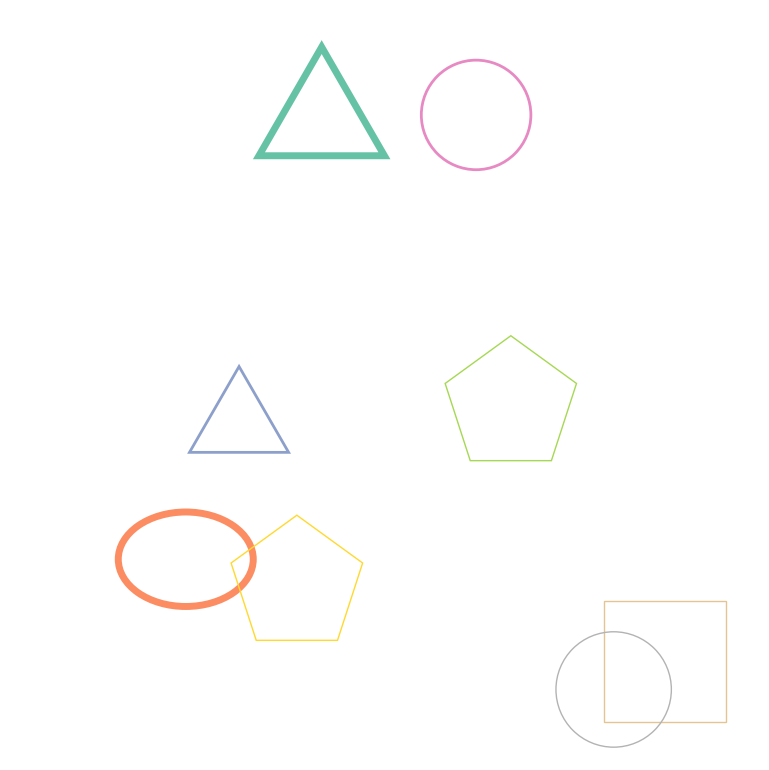[{"shape": "triangle", "thickness": 2.5, "radius": 0.47, "center": [0.418, 0.845]}, {"shape": "oval", "thickness": 2.5, "radius": 0.44, "center": [0.241, 0.274]}, {"shape": "triangle", "thickness": 1, "radius": 0.37, "center": [0.31, 0.45]}, {"shape": "circle", "thickness": 1, "radius": 0.36, "center": [0.618, 0.851]}, {"shape": "pentagon", "thickness": 0.5, "radius": 0.45, "center": [0.663, 0.474]}, {"shape": "pentagon", "thickness": 0.5, "radius": 0.45, "center": [0.386, 0.241]}, {"shape": "square", "thickness": 0.5, "radius": 0.4, "center": [0.864, 0.141]}, {"shape": "circle", "thickness": 0.5, "radius": 0.37, "center": [0.797, 0.105]}]